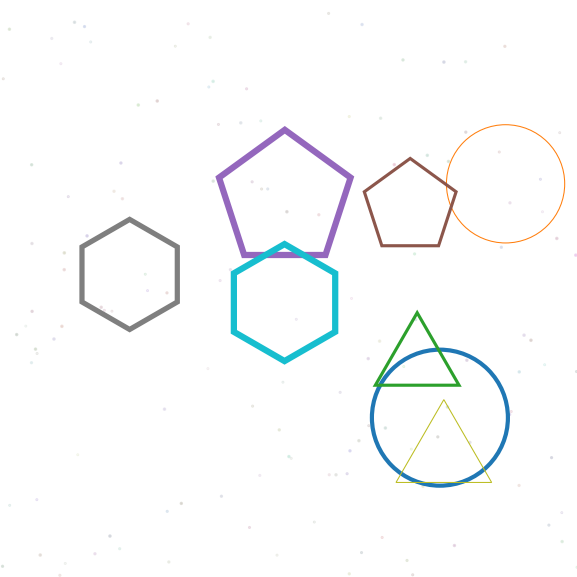[{"shape": "circle", "thickness": 2, "radius": 0.59, "center": [0.762, 0.276]}, {"shape": "circle", "thickness": 0.5, "radius": 0.51, "center": [0.875, 0.681]}, {"shape": "triangle", "thickness": 1.5, "radius": 0.42, "center": [0.722, 0.374]}, {"shape": "pentagon", "thickness": 3, "radius": 0.6, "center": [0.493, 0.655]}, {"shape": "pentagon", "thickness": 1.5, "radius": 0.42, "center": [0.71, 0.641]}, {"shape": "hexagon", "thickness": 2.5, "radius": 0.48, "center": [0.224, 0.524]}, {"shape": "triangle", "thickness": 0.5, "radius": 0.48, "center": [0.769, 0.212]}, {"shape": "hexagon", "thickness": 3, "radius": 0.51, "center": [0.493, 0.475]}]